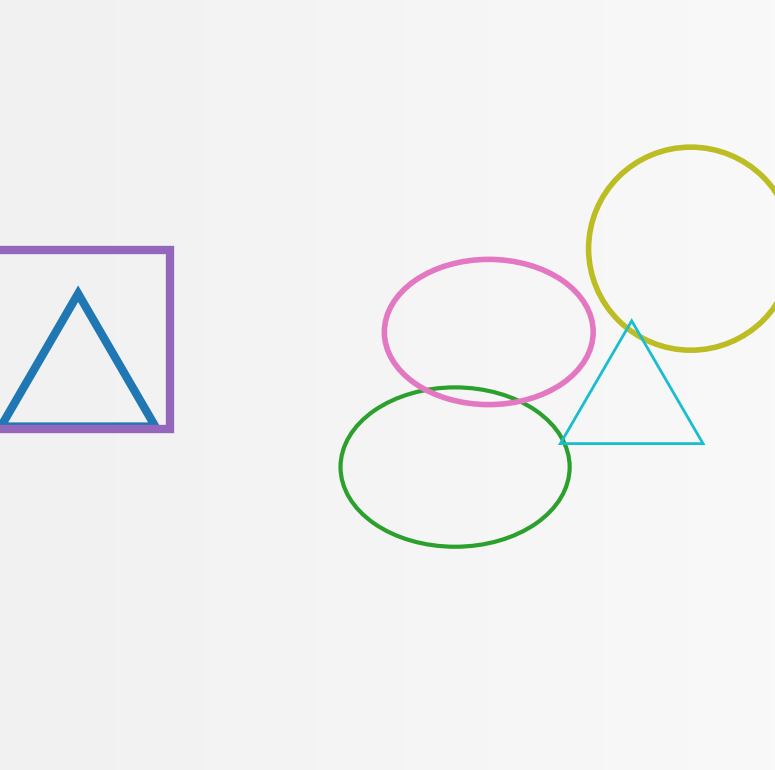[{"shape": "triangle", "thickness": 3, "radius": 0.58, "center": [0.101, 0.504]}, {"shape": "oval", "thickness": 1.5, "radius": 0.74, "center": [0.587, 0.393]}, {"shape": "square", "thickness": 3, "radius": 0.58, "center": [0.104, 0.559]}, {"shape": "oval", "thickness": 2, "radius": 0.67, "center": [0.631, 0.569]}, {"shape": "circle", "thickness": 2, "radius": 0.66, "center": [0.891, 0.677]}, {"shape": "triangle", "thickness": 1, "radius": 0.53, "center": [0.815, 0.477]}]